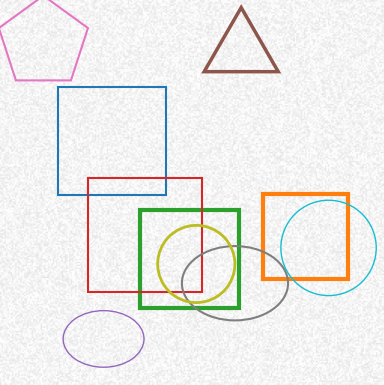[{"shape": "square", "thickness": 1.5, "radius": 0.7, "center": [0.29, 0.634]}, {"shape": "square", "thickness": 3, "radius": 0.55, "center": [0.794, 0.386]}, {"shape": "square", "thickness": 3, "radius": 0.64, "center": [0.492, 0.327]}, {"shape": "square", "thickness": 1.5, "radius": 0.74, "center": [0.376, 0.39]}, {"shape": "oval", "thickness": 1, "radius": 0.52, "center": [0.269, 0.12]}, {"shape": "triangle", "thickness": 2.5, "radius": 0.56, "center": [0.626, 0.869]}, {"shape": "pentagon", "thickness": 1.5, "radius": 0.61, "center": [0.113, 0.89]}, {"shape": "oval", "thickness": 1.5, "radius": 0.69, "center": [0.61, 0.264]}, {"shape": "circle", "thickness": 2, "radius": 0.5, "center": [0.51, 0.314]}, {"shape": "circle", "thickness": 1, "radius": 0.62, "center": [0.853, 0.356]}]